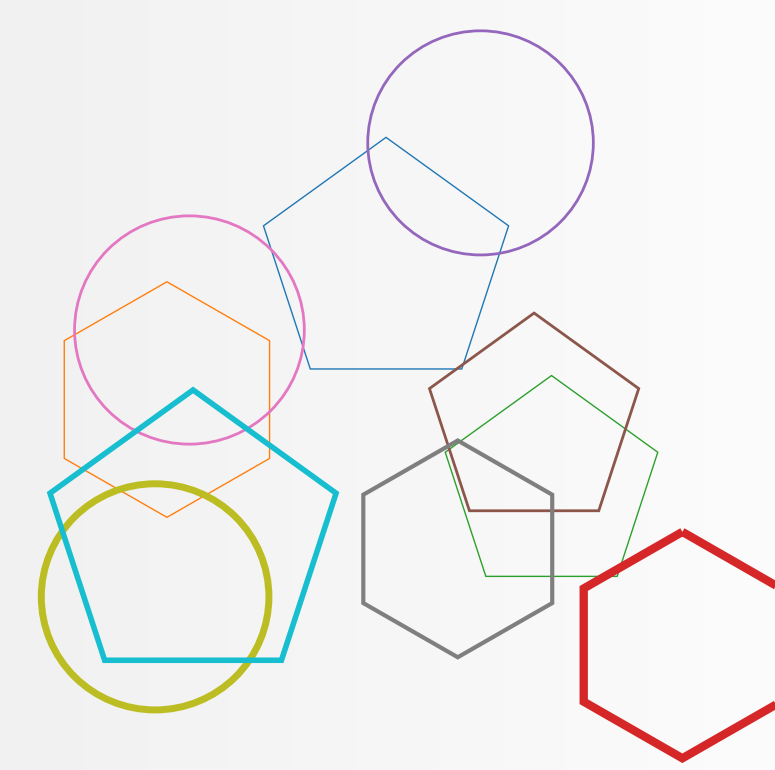[{"shape": "pentagon", "thickness": 0.5, "radius": 0.83, "center": [0.498, 0.655]}, {"shape": "hexagon", "thickness": 0.5, "radius": 0.76, "center": [0.215, 0.481]}, {"shape": "pentagon", "thickness": 0.5, "radius": 0.72, "center": [0.712, 0.368]}, {"shape": "hexagon", "thickness": 3, "radius": 0.74, "center": [0.881, 0.162]}, {"shape": "circle", "thickness": 1, "radius": 0.73, "center": [0.62, 0.814]}, {"shape": "pentagon", "thickness": 1, "radius": 0.71, "center": [0.689, 0.452]}, {"shape": "circle", "thickness": 1, "radius": 0.74, "center": [0.244, 0.571]}, {"shape": "hexagon", "thickness": 1.5, "radius": 0.7, "center": [0.591, 0.287]}, {"shape": "circle", "thickness": 2.5, "radius": 0.73, "center": [0.2, 0.225]}, {"shape": "pentagon", "thickness": 2, "radius": 0.97, "center": [0.249, 0.3]}]